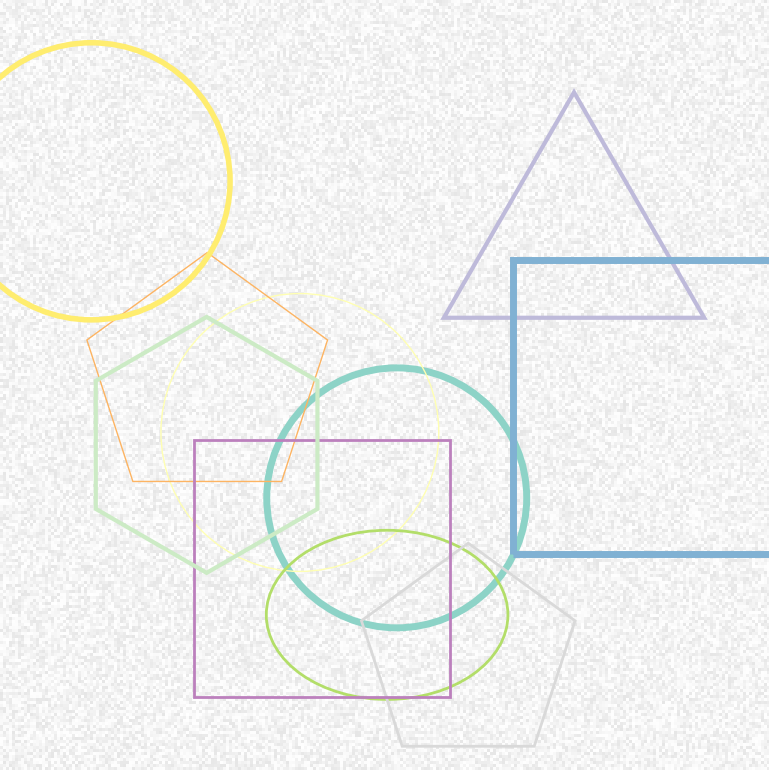[{"shape": "circle", "thickness": 2.5, "radius": 0.84, "center": [0.515, 0.353]}, {"shape": "circle", "thickness": 0.5, "radius": 0.9, "center": [0.389, 0.438]}, {"shape": "triangle", "thickness": 1.5, "radius": 0.98, "center": [0.745, 0.685]}, {"shape": "square", "thickness": 2.5, "radius": 0.95, "center": [0.857, 0.471]}, {"shape": "pentagon", "thickness": 0.5, "radius": 0.82, "center": [0.269, 0.508]}, {"shape": "oval", "thickness": 1, "radius": 0.78, "center": [0.503, 0.202]}, {"shape": "pentagon", "thickness": 1, "radius": 0.73, "center": [0.608, 0.149]}, {"shape": "square", "thickness": 1, "radius": 0.83, "center": [0.418, 0.262]}, {"shape": "hexagon", "thickness": 1.5, "radius": 0.83, "center": [0.268, 0.422]}, {"shape": "circle", "thickness": 2, "radius": 0.9, "center": [0.119, 0.765]}]